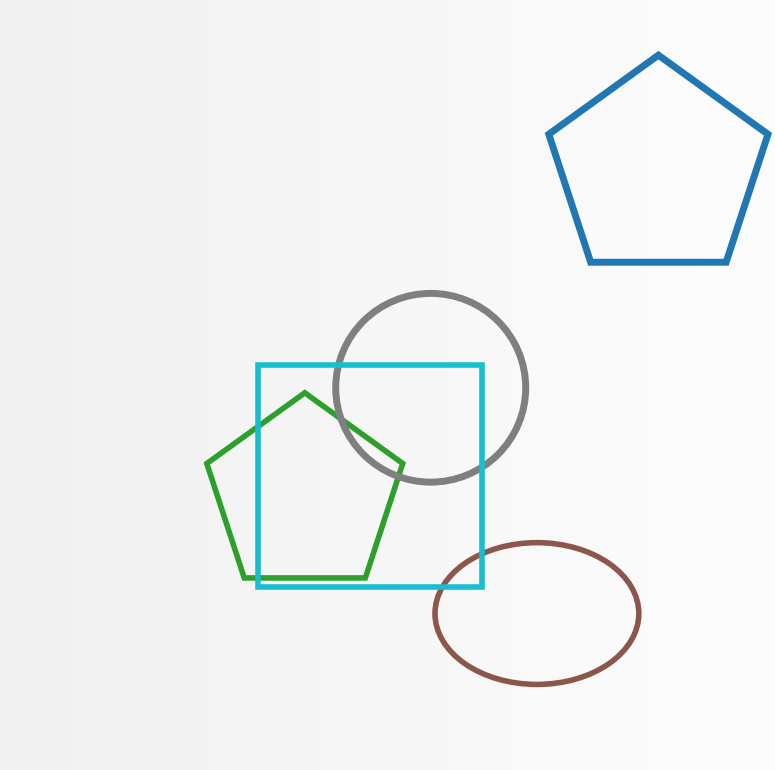[{"shape": "pentagon", "thickness": 2.5, "radius": 0.74, "center": [0.85, 0.78]}, {"shape": "pentagon", "thickness": 2, "radius": 0.66, "center": [0.393, 0.357]}, {"shape": "oval", "thickness": 2, "radius": 0.66, "center": [0.693, 0.203]}, {"shape": "circle", "thickness": 2.5, "radius": 0.61, "center": [0.556, 0.496]}, {"shape": "square", "thickness": 2, "radius": 0.72, "center": [0.478, 0.382]}]